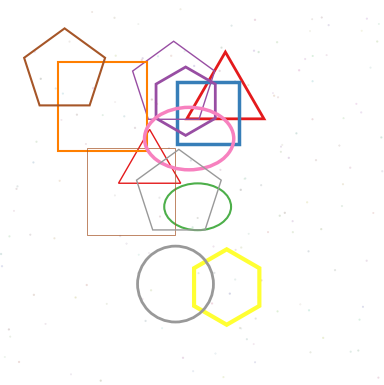[{"shape": "triangle", "thickness": 1, "radius": 0.47, "center": [0.389, 0.571]}, {"shape": "triangle", "thickness": 2, "radius": 0.58, "center": [0.585, 0.749]}, {"shape": "square", "thickness": 2.5, "radius": 0.4, "center": [0.541, 0.707]}, {"shape": "oval", "thickness": 1.5, "radius": 0.43, "center": [0.513, 0.463]}, {"shape": "hexagon", "thickness": 2, "radius": 0.44, "center": [0.482, 0.737]}, {"shape": "pentagon", "thickness": 1, "radius": 0.56, "center": [0.451, 0.781]}, {"shape": "square", "thickness": 1.5, "radius": 0.58, "center": [0.266, 0.724]}, {"shape": "hexagon", "thickness": 3, "radius": 0.49, "center": [0.589, 0.254]}, {"shape": "pentagon", "thickness": 1.5, "radius": 0.55, "center": [0.168, 0.816]}, {"shape": "square", "thickness": 0.5, "radius": 0.57, "center": [0.34, 0.502]}, {"shape": "oval", "thickness": 2.5, "radius": 0.58, "center": [0.491, 0.64]}, {"shape": "pentagon", "thickness": 1, "radius": 0.58, "center": [0.465, 0.496]}, {"shape": "circle", "thickness": 2, "radius": 0.49, "center": [0.456, 0.262]}]